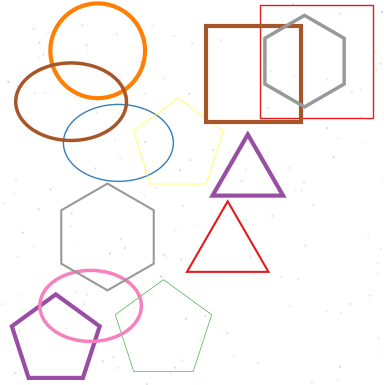[{"shape": "square", "thickness": 1, "radius": 0.73, "center": [0.823, 0.84]}, {"shape": "triangle", "thickness": 1.5, "radius": 0.61, "center": [0.591, 0.355]}, {"shape": "oval", "thickness": 1, "radius": 0.71, "center": [0.308, 0.629]}, {"shape": "pentagon", "thickness": 0.5, "radius": 0.66, "center": [0.425, 0.142]}, {"shape": "pentagon", "thickness": 3, "radius": 0.6, "center": [0.145, 0.115]}, {"shape": "triangle", "thickness": 3, "radius": 0.53, "center": [0.644, 0.545]}, {"shape": "circle", "thickness": 3, "radius": 0.62, "center": [0.254, 0.868]}, {"shape": "pentagon", "thickness": 0.5, "radius": 0.62, "center": [0.463, 0.622]}, {"shape": "oval", "thickness": 2.5, "radius": 0.72, "center": [0.185, 0.736]}, {"shape": "square", "thickness": 3, "radius": 0.62, "center": [0.659, 0.808]}, {"shape": "oval", "thickness": 2.5, "radius": 0.66, "center": [0.235, 0.205]}, {"shape": "hexagon", "thickness": 1.5, "radius": 0.69, "center": [0.279, 0.384]}, {"shape": "hexagon", "thickness": 2.5, "radius": 0.59, "center": [0.791, 0.841]}]